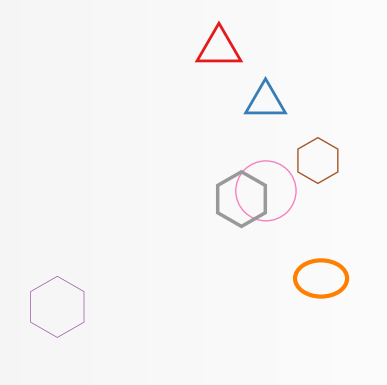[{"shape": "triangle", "thickness": 2, "radius": 0.33, "center": [0.565, 0.874]}, {"shape": "triangle", "thickness": 2, "radius": 0.3, "center": [0.685, 0.736]}, {"shape": "hexagon", "thickness": 0.5, "radius": 0.4, "center": [0.148, 0.203]}, {"shape": "oval", "thickness": 3, "radius": 0.34, "center": [0.829, 0.277]}, {"shape": "hexagon", "thickness": 1, "radius": 0.3, "center": [0.82, 0.583]}, {"shape": "circle", "thickness": 1, "radius": 0.39, "center": [0.686, 0.504]}, {"shape": "hexagon", "thickness": 2.5, "radius": 0.35, "center": [0.623, 0.483]}]